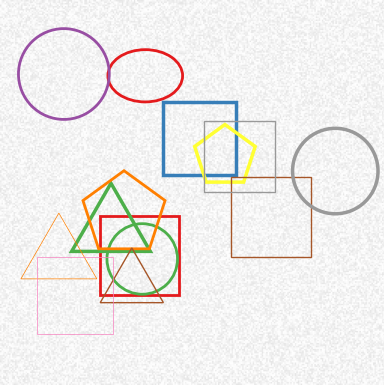[{"shape": "square", "thickness": 2, "radius": 0.51, "center": [0.363, 0.335]}, {"shape": "oval", "thickness": 2, "radius": 0.48, "center": [0.377, 0.803]}, {"shape": "square", "thickness": 2.5, "radius": 0.48, "center": [0.519, 0.639]}, {"shape": "circle", "thickness": 2, "radius": 0.46, "center": [0.369, 0.327]}, {"shape": "triangle", "thickness": 2.5, "radius": 0.59, "center": [0.288, 0.406]}, {"shape": "circle", "thickness": 2, "radius": 0.59, "center": [0.166, 0.808]}, {"shape": "triangle", "thickness": 0.5, "radius": 0.57, "center": [0.153, 0.333]}, {"shape": "pentagon", "thickness": 2, "radius": 0.56, "center": [0.322, 0.444]}, {"shape": "pentagon", "thickness": 2.5, "radius": 0.41, "center": [0.584, 0.594]}, {"shape": "triangle", "thickness": 1, "radius": 0.47, "center": [0.342, 0.261]}, {"shape": "square", "thickness": 1, "radius": 0.52, "center": [0.705, 0.437]}, {"shape": "square", "thickness": 0.5, "radius": 0.5, "center": [0.195, 0.232]}, {"shape": "square", "thickness": 1, "radius": 0.46, "center": [0.623, 0.593]}, {"shape": "circle", "thickness": 2.5, "radius": 0.55, "center": [0.871, 0.556]}]